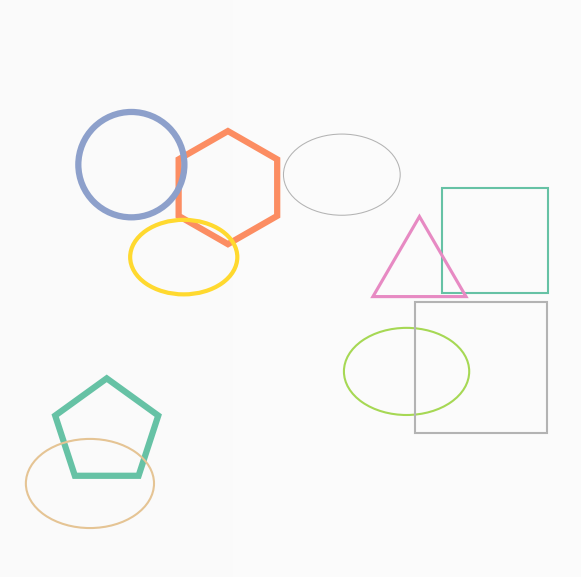[{"shape": "pentagon", "thickness": 3, "radius": 0.47, "center": [0.184, 0.251]}, {"shape": "square", "thickness": 1, "radius": 0.45, "center": [0.852, 0.583]}, {"shape": "hexagon", "thickness": 3, "radius": 0.49, "center": [0.392, 0.674]}, {"shape": "circle", "thickness": 3, "radius": 0.46, "center": [0.226, 0.714]}, {"shape": "triangle", "thickness": 1.5, "radius": 0.46, "center": [0.722, 0.532]}, {"shape": "oval", "thickness": 1, "radius": 0.54, "center": [0.699, 0.356]}, {"shape": "oval", "thickness": 2, "radius": 0.46, "center": [0.316, 0.554]}, {"shape": "oval", "thickness": 1, "radius": 0.55, "center": [0.155, 0.162]}, {"shape": "square", "thickness": 1, "radius": 0.57, "center": [0.828, 0.362]}, {"shape": "oval", "thickness": 0.5, "radius": 0.5, "center": [0.588, 0.697]}]